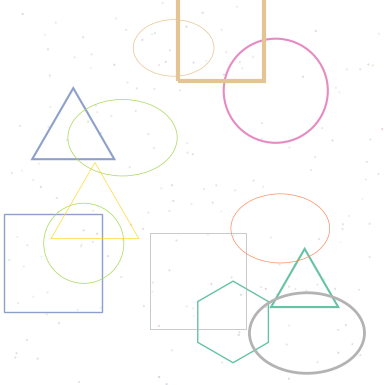[{"shape": "triangle", "thickness": 1.5, "radius": 0.5, "center": [0.791, 0.253]}, {"shape": "hexagon", "thickness": 1, "radius": 0.53, "center": [0.605, 0.164]}, {"shape": "oval", "thickness": 0.5, "radius": 0.64, "center": [0.728, 0.407]}, {"shape": "triangle", "thickness": 1.5, "radius": 0.62, "center": [0.19, 0.648]}, {"shape": "square", "thickness": 1, "radius": 0.63, "center": [0.138, 0.318]}, {"shape": "circle", "thickness": 1.5, "radius": 0.68, "center": [0.716, 0.764]}, {"shape": "circle", "thickness": 0.5, "radius": 0.52, "center": [0.218, 0.368]}, {"shape": "oval", "thickness": 0.5, "radius": 0.71, "center": [0.318, 0.642]}, {"shape": "triangle", "thickness": 0.5, "radius": 0.66, "center": [0.247, 0.446]}, {"shape": "oval", "thickness": 0.5, "radius": 0.52, "center": [0.451, 0.875]}, {"shape": "square", "thickness": 3, "radius": 0.56, "center": [0.574, 0.9]}, {"shape": "oval", "thickness": 2, "radius": 0.75, "center": [0.797, 0.135]}, {"shape": "square", "thickness": 0.5, "radius": 0.62, "center": [0.515, 0.269]}]